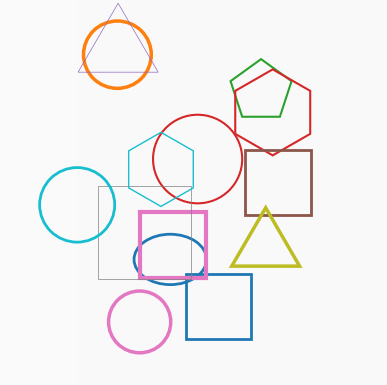[{"shape": "square", "thickness": 2, "radius": 0.42, "center": [0.563, 0.204]}, {"shape": "oval", "thickness": 2, "radius": 0.47, "center": [0.439, 0.326]}, {"shape": "circle", "thickness": 2.5, "radius": 0.44, "center": [0.303, 0.858]}, {"shape": "pentagon", "thickness": 1.5, "radius": 0.41, "center": [0.674, 0.764]}, {"shape": "circle", "thickness": 1.5, "radius": 0.58, "center": [0.51, 0.587]}, {"shape": "hexagon", "thickness": 1.5, "radius": 0.56, "center": [0.704, 0.708]}, {"shape": "triangle", "thickness": 0.5, "radius": 0.6, "center": [0.305, 0.872]}, {"shape": "square", "thickness": 2, "radius": 0.43, "center": [0.717, 0.526]}, {"shape": "circle", "thickness": 2.5, "radius": 0.4, "center": [0.36, 0.164]}, {"shape": "square", "thickness": 3, "radius": 0.42, "center": [0.447, 0.364]}, {"shape": "square", "thickness": 0.5, "radius": 0.6, "center": [0.374, 0.396]}, {"shape": "triangle", "thickness": 2.5, "radius": 0.51, "center": [0.686, 0.359]}, {"shape": "circle", "thickness": 2, "radius": 0.48, "center": [0.199, 0.468]}, {"shape": "hexagon", "thickness": 1, "radius": 0.48, "center": [0.415, 0.56]}]